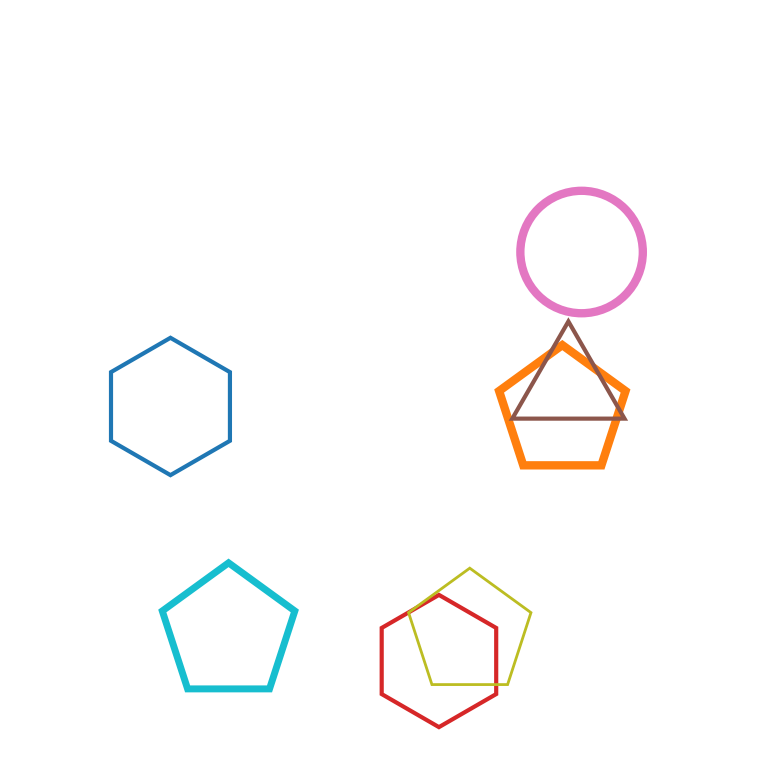[{"shape": "hexagon", "thickness": 1.5, "radius": 0.45, "center": [0.221, 0.472]}, {"shape": "pentagon", "thickness": 3, "radius": 0.43, "center": [0.73, 0.466]}, {"shape": "hexagon", "thickness": 1.5, "radius": 0.43, "center": [0.57, 0.142]}, {"shape": "triangle", "thickness": 1.5, "radius": 0.42, "center": [0.738, 0.498]}, {"shape": "circle", "thickness": 3, "radius": 0.4, "center": [0.755, 0.673]}, {"shape": "pentagon", "thickness": 1, "radius": 0.42, "center": [0.61, 0.179]}, {"shape": "pentagon", "thickness": 2.5, "radius": 0.45, "center": [0.297, 0.179]}]